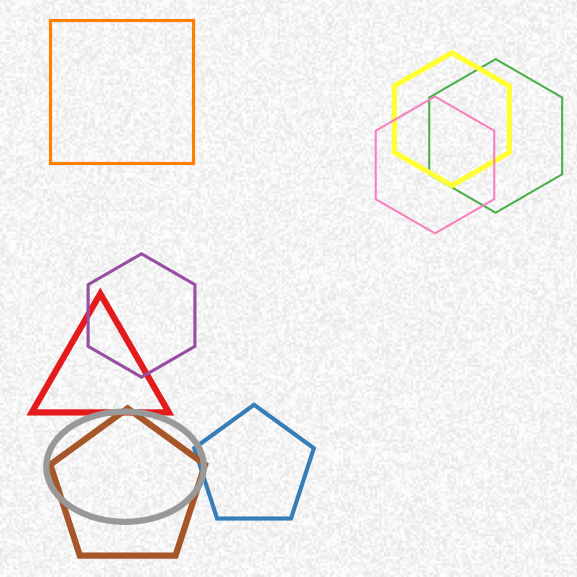[{"shape": "triangle", "thickness": 3, "radius": 0.69, "center": [0.174, 0.353]}, {"shape": "pentagon", "thickness": 2, "radius": 0.54, "center": [0.44, 0.189]}, {"shape": "hexagon", "thickness": 1, "radius": 0.66, "center": [0.858, 0.764]}, {"shape": "hexagon", "thickness": 1.5, "radius": 0.53, "center": [0.245, 0.453]}, {"shape": "square", "thickness": 1.5, "radius": 0.62, "center": [0.211, 0.842]}, {"shape": "hexagon", "thickness": 2.5, "radius": 0.57, "center": [0.782, 0.793]}, {"shape": "pentagon", "thickness": 3, "radius": 0.7, "center": [0.221, 0.151]}, {"shape": "hexagon", "thickness": 1, "radius": 0.59, "center": [0.753, 0.713]}, {"shape": "oval", "thickness": 3, "radius": 0.68, "center": [0.217, 0.191]}]